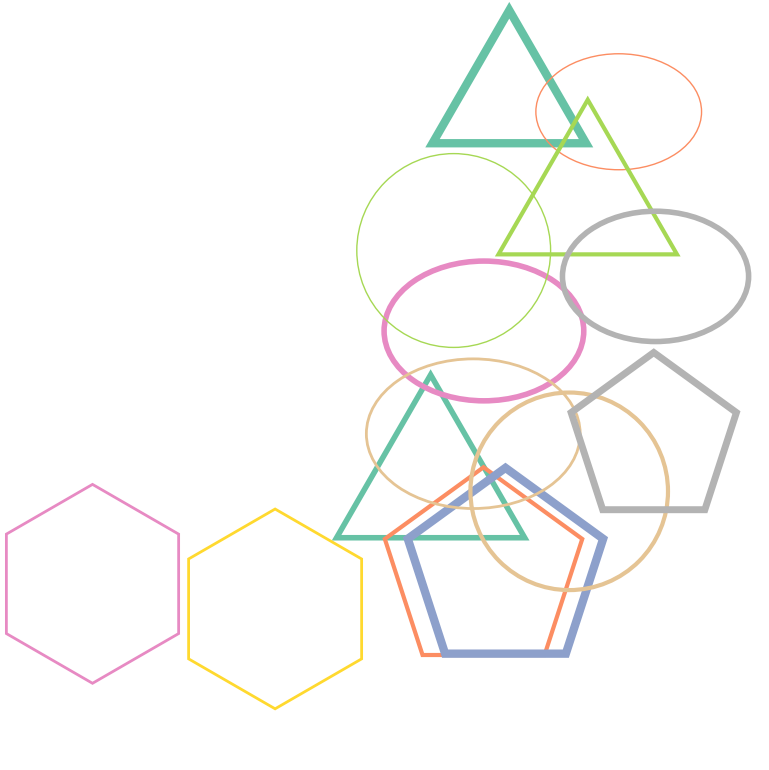[{"shape": "triangle", "thickness": 2, "radius": 0.71, "center": [0.559, 0.372]}, {"shape": "triangle", "thickness": 3, "radius": 0.58, "center": [0.661, 0.872]}, {"shape": "oval", "thickness": 0.5, "radius": 0.54, "center": [0.804, 0.855]}, {"shape": "pentagon", "thickness": 1.5, "radius": 0.67, "center": [0.628, 0.258]}, {"shape": "pentagon", "thickness": 3, "radius": 0.67, "center": [0.656, 0.259]}, {"shape": "oval", "thickness": 2, "radius": 0.65, "center": [0.628, 0.57]}, {"shape": "hexagon", "thickness": 1, "radius": 0.65, "center": [0.12, 0.242]}, {"shape": "circle", "thickness": 0.5, "radius": 0.63, "center": [0.589, 0.675]}, {"shape": "triangle", "thickness": 1.5, "radius": 0.67, "center": [0.763, 0.737]}, {"shape": "hexagon", "thickness": 1, "radius": 0.65, "center": [0.357, 0.209]}, {"shape": "circle", "thickness": 1.5, "radius": 0.64, "center": [0.739, 0.362]}, {"shape": "oval", "thickness": 1, "radius": 0.69, "center": [0.615, 0.437]}, {"shape": "oval", "thickness": 2, "radius": 0.6, "center": [0.851, 0.641]}, {"shape": "pentagon", "thickness": 2.5, "radius": 0.56, "center": [0.849, 0.429]}]